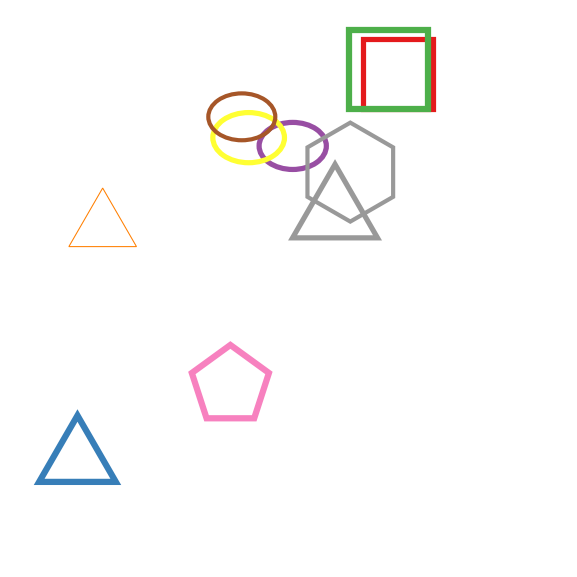[{"shape": "square", "thickness": 2.5, "radius": 0.3, "center": [0.689, 0.872]}, {"shape": "triangle", "thickness": 3, "radius": 0.38, "center": [0.134, 0.203]}, {"shape": "square", "thickness": 3, "radius": 0.34, "center": [0.673, 0.878]}, {"shape": "oval", "thickness": 2.5, "radius": 0.29, "center": [0.507, 0.746]}, {"shape": "triangle", "thickness": 0.5, "radius": 0.34, "center": [0.178, 0.606]}, {"shape": "oval", "thickness": 2.5, "radius": 0.31, "center": [0.431, 0.761]}, {"shape": "oval", "thickness": 2, "radius": 0.29, "center": [0.419, 0.797]}, {"shape": "pentagon", "thickness": 3, "radius": 0.35, "center": [0.399, 0.332]}, {"shape": "hexagon", "thickness": 2, "radius": 0.43, "center": [0.607, 0.701]}, {"shape": "triangle", "thickness": 2.5, "radius": 0.42, "center": [0.58, 0.63]}]